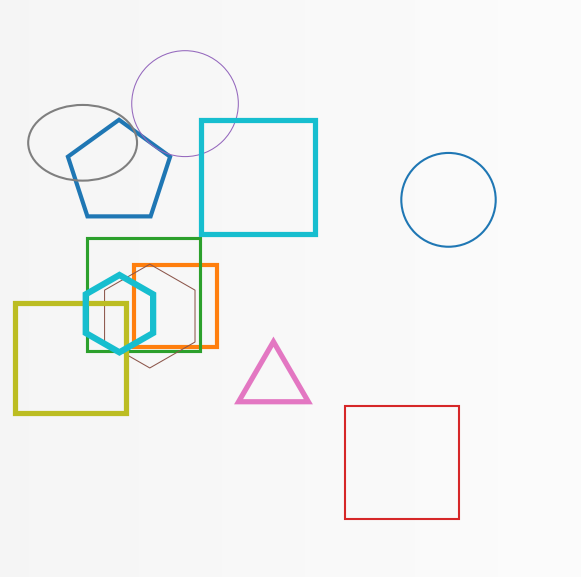[{"shape": "pentagon", "thickness": 2, "radius": 0.46, "center": [0.205, 0.699]}, {"shape": "circle", "thickness": 1, "radius": 0.41, "center": [0.772, 0.653]}, {"shape": "square", "thickness": 2, "radius": 0.36, "center": [0.302, 0.47]}, {"shape": "square", "thickness": 1.5, "radius": 0.49, "center": [0.247, 0.489]}, {"shape": "square", "thickness": 1, "radius": 0.49, "center": [0.692, 0.198]}, {"shape": "circle", "thickness": 0.5, "radius": 0.46, "center": [0.318, 0.82]}, {"shape": "hexagon", "thickness": 0.5, "radius": 0.45, "center": [0.258, 0.452]}, {"shape": "triangle", "thickness": 2.5, "radius": 0.35, "center": [0.47, 0.338]}, {"shape": "oval", "thickness": 1, "radius": 0.47, "center": [0.142, 0.752]}, {"shape": "square", "thickness": 2.5, "radius": 0.48, "center": [0.121, 0.379]}, {"shape": "hexagon", "thickness": 3, "radius": 0.33, "center": [0.205, 0.456]}, {"shape": "square", "thickness": 2.5, "radius": 0.49, "center": [0.444, 0.693]}]